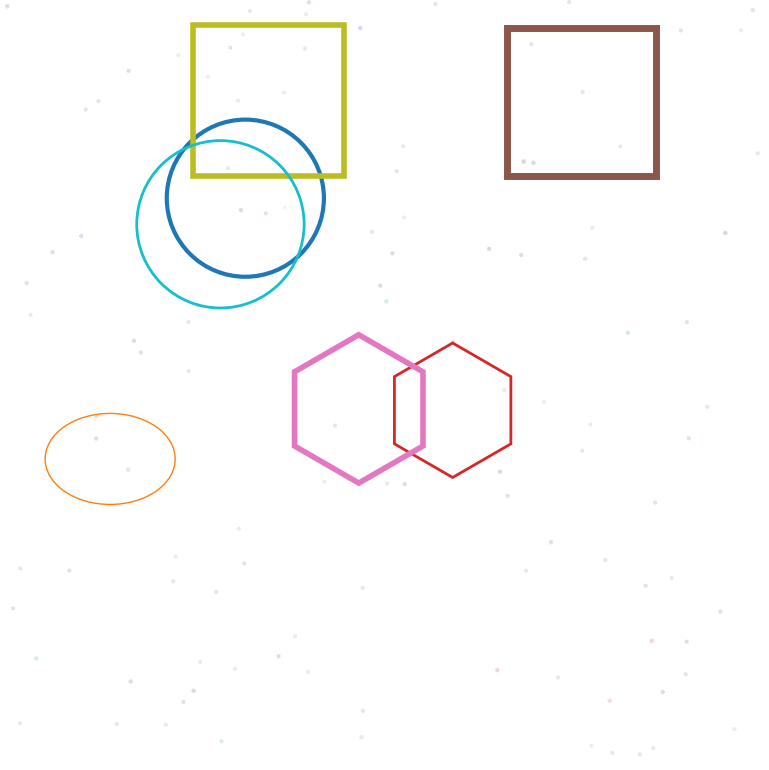[{"shape": "circle", "thickness": 1.5, "radius": 0.51, "center": [0.319, 0.743]}, {"shape": "oval", "thickness": 0.5, "radius": 0.42, "center": [0.143, 0.404]}, {"shape": "hexagon", "thickness": 1, "radius": 0.44, "center": [0.588, 0.467]}, {"shape": "square", "thickness": 2.5, "radius": 0.48, "center": [0.755, 0.868]}, {"shape": "hexagon", "thickness": 2, "radius": 0.48, "center": [0.466, 0.469]}, {"shape": "square", "thickness": 2, "radius": 0.49, "center": [0.348, 0.87]}, {"shape": "circle", "thickness": 1, "radius": 0.54, "center": [0.286, 0.709]}]